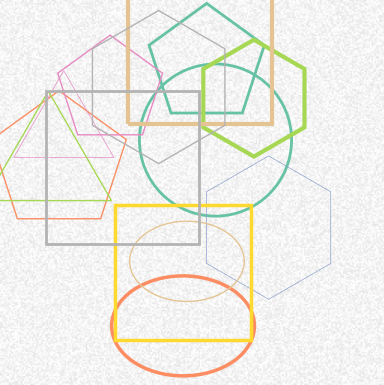[{"shape": "circle", "thickness": 2, "radius": 0.99, "center": [0.56, 0.636]}, {"shape": "pentagon", "thickness": 2, "radius": 0.79, "center": [0.537, 0.834]}, {"shape": "pentagon", "thickness": 1, "radius": 0.92, "center": [0.153, 0.581]}, {"shape": "oval", "thickness": 2.5, "radius": 0.93, "center": [0.475, 0.154]}, {"shape": "hexagon", "thickness": 0.5, "radius": 0.93, "center": [0.698, 0.409]}, {"shape": "pentagon", "thickness": 1, "radius": 0.72, "center": [0.286, 0.766]}, {"shape": "triangle", "thickness": 0.5, "radius": 0.75, "center": [0.166, 0.666]}, {"shape": "triangle", "thickness": 1, "radius": 0.95, "center": [0.126, 0.574]}, {"shape": "hexagon", "thickness": 3, "radius": 0.76, "center": [0.659, 0.745]}, {"shape": "square", "thickness": 2.5, "radius": 0.88, "center": [0.475, 0.292]}, {"shape": "square", "thickness": 3, "radius": 0.94, "center": [0.519, 0.864]}, {"shape": "oval", "thickness": 1, "radius": 0.74, "center": [0.486, 0.321]}, {"shape": "square", "thickness": 2, "radius": 0.99, "center": [0.318, 0.565]}, {"shape": "hexagon", "thickness": 1, "radius": 0.99, "center": [0.412, 0.774]}]